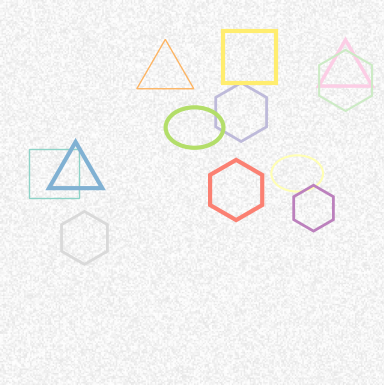[{"shape": "square", "thickness": 1, "radius": 0.32, "center": [0.141, 0.55]}, {"shape": "oval", "thickness": 1.5, "radius": 0.34, "center": [0.772, 0.549]}, {"shape": "hexagon", "thickness": 2, "radius": 0.38, "center": [0.626, 0.709]}, {"shape": "hexagon", "thickness": 3, "radius": 0.39, "center": [0.613, 0.507]}, {"shape": "triangle", "thickness": 3, "radius": 0.4, "center": [0.196, 0.551]}, {"shape": "triangle", "thickness": 1, "radius": 0.43, "center": [0.429, 0.812]}, {"shape": "oval", "thickness": 3, "radius": 0.38, "center": [0.505, 0.669]}, {"shape": "triangle", "thickness": 2.5, "radius": 0.4, "center": [0.897, 0.816]}, {"shape": "hexagon", "thickness": 2, "radius": 0.34, "center": [0.219, 0.382]}, {"shape": "hexagon", "thickness": 2, "radius": 0.3, "center": [0.814, 0.459]}, {"shape": "hexagon", "thickness": 1.5, "radius": 0.4, "center": [0.898, 0.791]}, {"shape": "square", "thickness": 3, "radius": 0.34, "center": [0.649, 0.851]}]